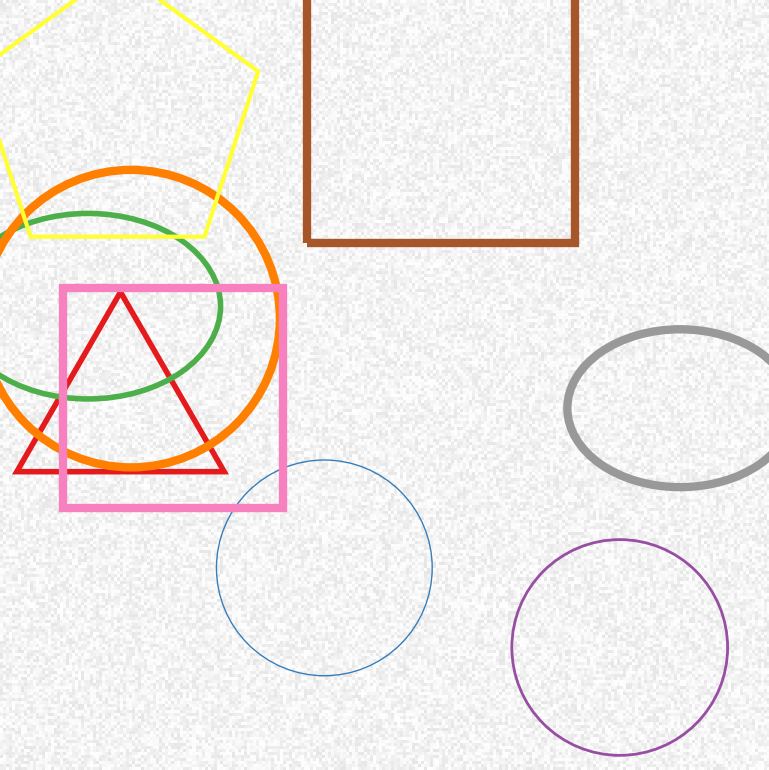[{"shape": "triangle", "thickness": 2, "radius": 0.78, "center": [0.156, 0.465]}, {"shape": "circle", "thickness": 0.5, "radius": 0.7, "center": [0.421, 0.263]}, {"shape": "oval", "thickness": 2, "radius": 0.86, "center": [0.114, 0.602]}, {"shape": "circle", "thickness": 1, "radius": 0.7, "center": [0.805, 0.159]}, {"shape": "circle", "thickness": 3, "radius": 0.97, "center": [0.17, 0.586]}, {"shape": "pentagon", "thickness": 1.5, "radius": 0.96, "center": [0.153, 0.848]}, {"shape": "square", "thickness": 3, "radius": 0.87, "center": [0.573, 0.858]}, {"shape": "square", "thickness": 3, "radius": 0.71, "center": [0.224, 0.483]}, {"shape": "oval", "thickness": 3, "radius": 0.73, "center": [0.883, 0.47]}]